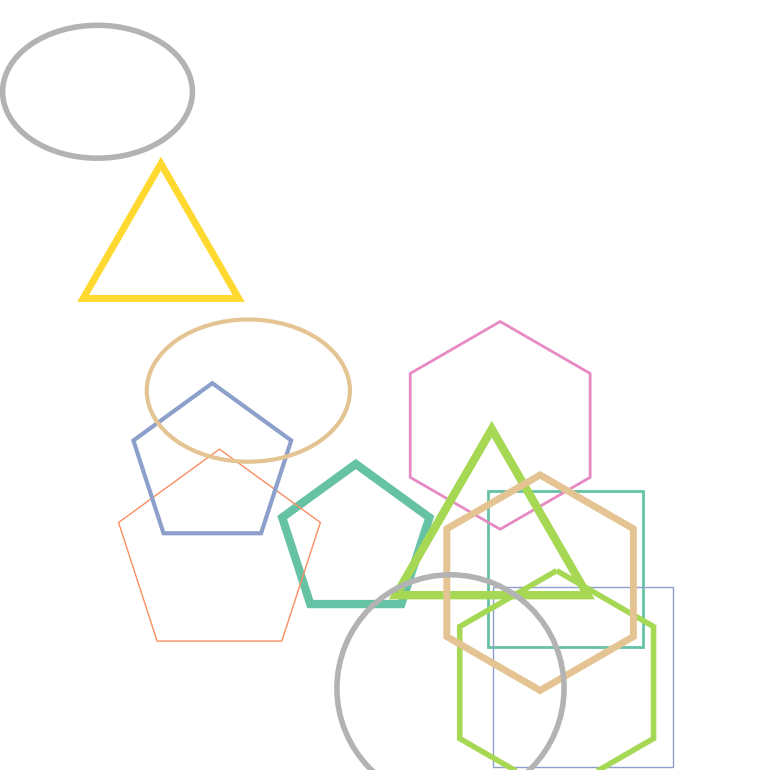[{"shape": "pentagon", "thickness": 3, "radius": 0.5, "center": [0.462, 0.297]}, {"shape": "square", "thickness": 1, "radius": 0.5, "center": [0.734, 0.261]}, {"shape": "pentagon", "thickness": 0.5, "radius": 0.69, "center": [0.285, 0.279]}, {"shape": "pentagon", "thickness": 1.5, "radius": 0.54, "center": [0.276, 0.395]}, {"shape": "square", "thickness": 0.5, "radius": 0.58, "center": [0.757, 0.121]}, {"shape": "hexagon", "thickness": 1, "radius": 0.67, "center": [0.65, 0.448]}, {"shape": "hexagon", "thickness": 2, "radius": 0.73, "center": [0.723, 0.114]}, {"shape": "triangle", "thickness": 3, "radius": 0.72, "center": [0.639, 0.299]}, {"shape": "triangle", "thickness": 2.5, "radius": 0.58, "center": [0.209, 0.671]}, {"shape": "oval", "thickness": 1.5, "radius": 0.66, "center": [0.323, 0.493]}, {"shape": "hexagon", "thickness": 2.5, "radius": 0.7, "center": [0.701, 0.243]}, {"shape": "circle", "thickness": 2, "radius": 0.74, "center": [0.585, 0.106]}, {"shape": "oval", "thickness": 2, "radius": 0.62, "center": [0.127, 0.881]}]